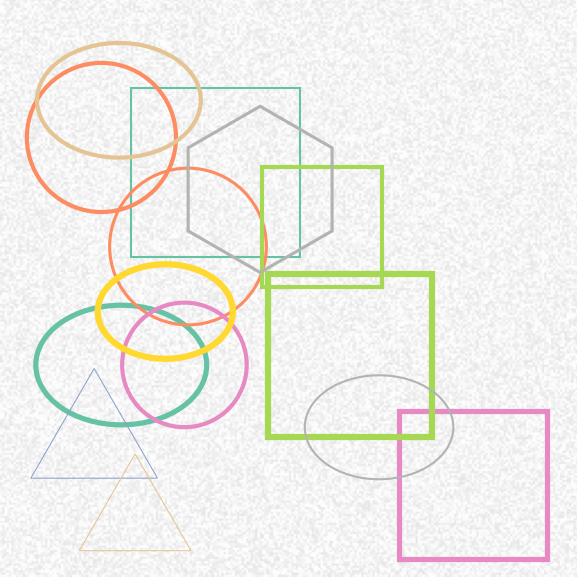[{"shape": "oval", "thickness": 2.5, "radius": 0.74, "center": [0.21, 0.367]}, {"shape": "square", "thickness": 1, "radius": 0.73, "center": [0.374, 0.7]}, {"shape": "circle", "thickness": 1.5, "radius": 0.68, "center": [0.326, 0.572]}, {"shape": "circle", "thickness": 2, "radius": 0.65, "center": [0.176, 0.761]}, {"shape": "triangle", "thickness": 0.5, "radius": 0.63, "center": [0.163, 0.234]}, {"shape": "square", "thickness": 2.5, "radius": 0.64, "center": [0.819, 0.159]}, {"shape": "circle", "thickness": 2, "radius": 0.54, "center": [0.319, 0.367]}, {"shape": "square", "thickness": 2, "radius": 0.52, "center": [0.558, 0.606]}, {"shape": "square", "thickness": 3, "radius": 0.71, "center": [0.606, 0.384]}, {"shape": "oval", "thickness": 3, "radius": 0.58, "center": [0.286, 0.46]}, {"shape": "triangle", "thickness": 0.5, "radius": 0.56, "center": [0.234, 0.101]}, {"shape": "oval", "thickness": 2, "radius": 0.71, "center": [0.206, 0.825]}, {"shape": "oval", "thickness": 1, "radius": 0.64, "center": [0.656, 0.259]}, {"shape": "hexagon", "thickness": 1.5, "radius": 0.72, "center": [0.45, 0.671]}]